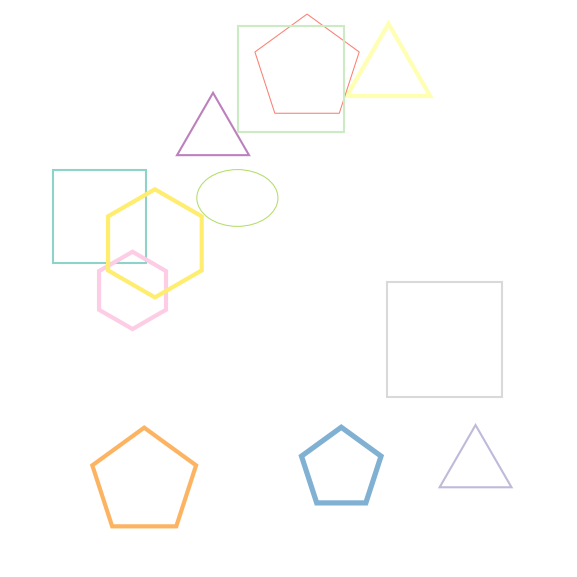[{"shape": "square", "thickness": 1, "radius": 0.4, "center": [0.173, 0.624]}, {"shape": "triangle", "thickness": 2, "radius": 0.42, "center": [0.673, 0.875]}, {"shape": "triangle", "thickness": 1, "radius": 0.36, "center": [0.823, 0.191]}, {"shape": "pentagon", "thickness": 0.5, "radius": 0.47, "center": [0.532, 0.88]}, {"shape": "pentagon", "thickness": 2.5, "radius": 0.36, "center": [0.591, 0.187]}, {"shape": "pentagon", "thickness": 2, "radius": 0.47, "center": [0.25, 0.164]}, {"shape": "oval", "thickness": 0.5, "radius": 0.35, "center": [0.411, 0.656]}, {"shape": "hexagon", "thickness": 2, "radius": 0.33, "center": [0.23, 0.496]}, {"shape": "square", "thickness": 1, "radius": 0.5, "center": [0.77, 0.412]}, {"shape": "triangle", "thickness": 1, "radius": 0.36, "center": [0.369, 0.766]}, {"shape": "square", "thickness": 1, "radius": 0.46, "center": [0.504, 0.862]}, {"shape": "hexagon", "thickness": 2, "radius": 0.47, "center": [0.268, 0.578]}]